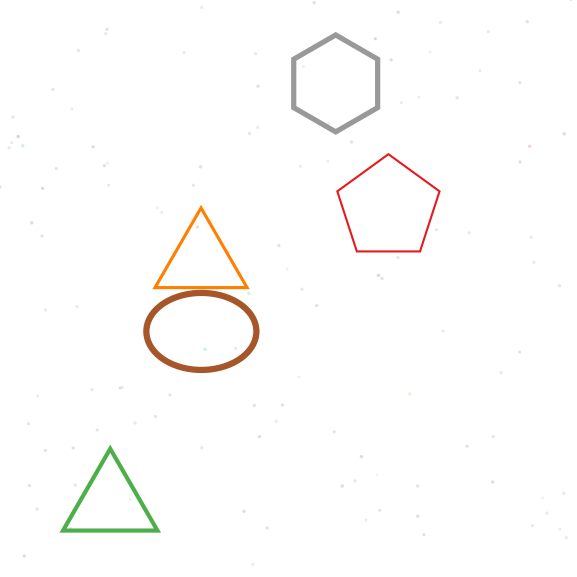[{"shape": "pentagon", "thickness": 1, "radius": 0.47, "center": [0.673, 0.639]}, {"shape": "triangle", "thickness": 2, "radius": 0.47, "center": [0.191, 0.128]}, {"shape": "triangle", "thickness": 1.5, "radius": 0.46, "center": [0.348, 0.547]}, {"shape": "oval", "thickness": 3, "radius": 0.48, "center": [0.349, 0.425]}, {"shape": "hexagon", "thickness": 2.5, "radius": 0.42, "center": [0.581, 0.855]}]